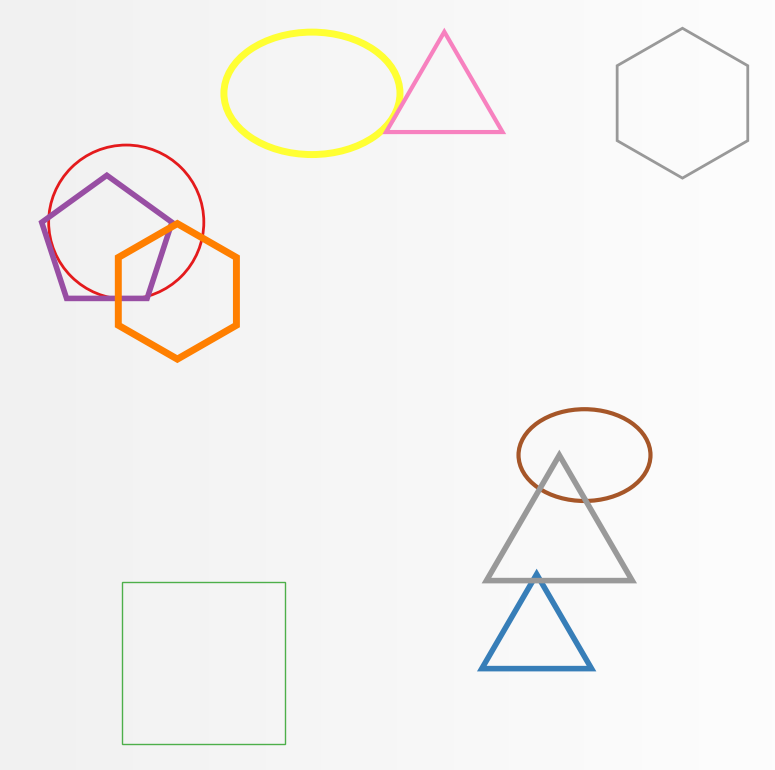[{"shape": "circle", "thickness": 1, "radius": 0.5, "center": [0.163, 0.712]}, {"shape": "triangle", "thickness": 2, "radius": 0.41, "center": [0.692, 0.173]}, {"shape": "square", "thickness": 0.5, "radius": 0.53, "center": [0.262, 0.139]}, {"shape": "pentagon", "thickness": 2, "radius": 0.44, "center": [0.138, 0.684]}, {"shape": "hexagon", "thickness": 2.5, "radius": 0.44, "center": [0.229, 0.622]}, {"shape": "oval", "thickness": 2.5, "radius": 0.57, "center": [0.403, 0.879]}, {"shape": "oval", "thickness": 1.5, "radius": 0.43, "center": [0.754, 0.409]}, {"shape": "triangle", "thickness": 1.5, "radius": 0.43, "center": [0.573, 0.872]}, {"shape": "triangle", "thickness": 2, "radius": 0.54, "center": [0.722, 0.3]}, {"shape": "hexagon", "thickness": 1, "radius": 0.49, "center": [0.881, 0.866]}]